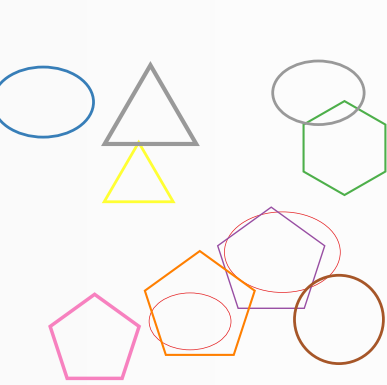[{"shape": "oval", "thickness": 0.5, "radius": 0.75, "center": [0.729, 0.345]}, {"shape": "oval", "thickness": 0.5, "radius": 0.53, "center": [0.49, 0.165]}, {"shape": "oval", "thickness": 2, "radius": 0.65, "center": [0.111, 0.735]}, {"shape": "hexagon", "thickness": 1.5, "radius": 0.61, "center": [0.889, 0.615]}, {"shape": "pentagon", "thickness": 1, "radius": 0.73, "center": [0.7, 0.317]}, {"shape": "pentagon", "thickness": 1.5, "radius": 0.75, "center": [0.516, 0.199]}, {"shape": "triangle", "thickness": 2, "radius": 0.51, "center": [0.358, 0.527]}, {"shape": "circle", "thickness": 2, "radius": 0.57, "center": [0.875, 0.17]}, {"shape": "pentagon", "thickness": 2.5, "radius": 0.6, "center": [0.244, 0.115]}, {"shape": "oval", "thickness": 2, "radius": 0.59, "center": [0.822, 0.759]}, {"shape": "triangle", "thickness": 3, "radius": 0.68, "center": [0.388, 0.694]}]